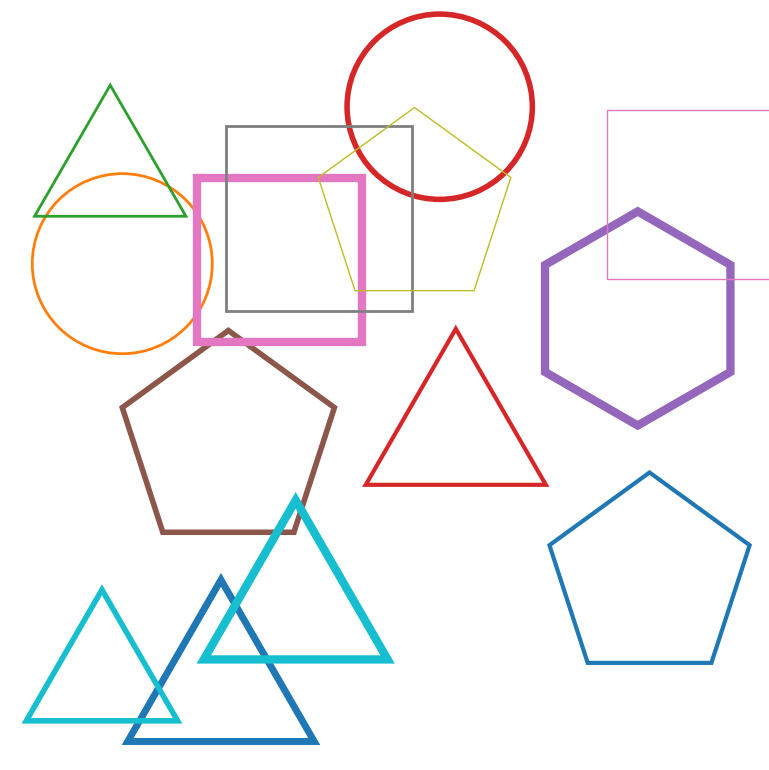[{"shape": "triangle", "thickness": 2.5, "radius": 0.7, "center": [0.287, 0.107]}, {"shape": "pentagon", "thickness": 1.5, "radius": 0.68, "center": [0.844, 0.25]}, {"shape": "circle", "thickness": 1, "radius": 0.58, "center": [0.159, 0.658]}, {"shape": "triangle", "thickness": 1, "radius": 0.57, "center": [0.143, 0.776]}, {"shape": "triangle", "thickness": 1.5, "radius": 0.68, "center": [0.592, 0.438]}, {"shape": "circle", "thickness": 2, "radius": 0.6, "center": [0.571, 0.861]}, {"shape": "hexagon", "thickness": 3, "radius": 0.7, "center": [0.828, 0.586]}, {"shape": "pentagon", "thickness": 2, "radius": 0.72, "center": [0.297, 0.426]}, {"shape": "square", "thickness": 3, "radius": 0.53, "center": [0.363, 0.662]}, {"shape": "square", "thickness": 0.5, "radius": 0.55, "center": [0.897, 0.747]}, {"shape": "square", "thickness": 1, "radius": 0.6, "center": [0.414, 0.716]}, {"shape": "pentagon", "thickness": 0.5, "radius": 0.66, "center": [0.538, 0.729]}, {"shape": "triangle", "thickness": 2, "radius": 0.57, "center": [0.132, 0.121]}, {"shape": "triangle", "thickness": 3, "radius": 0.69, "center": [0.384, 0.212]}]